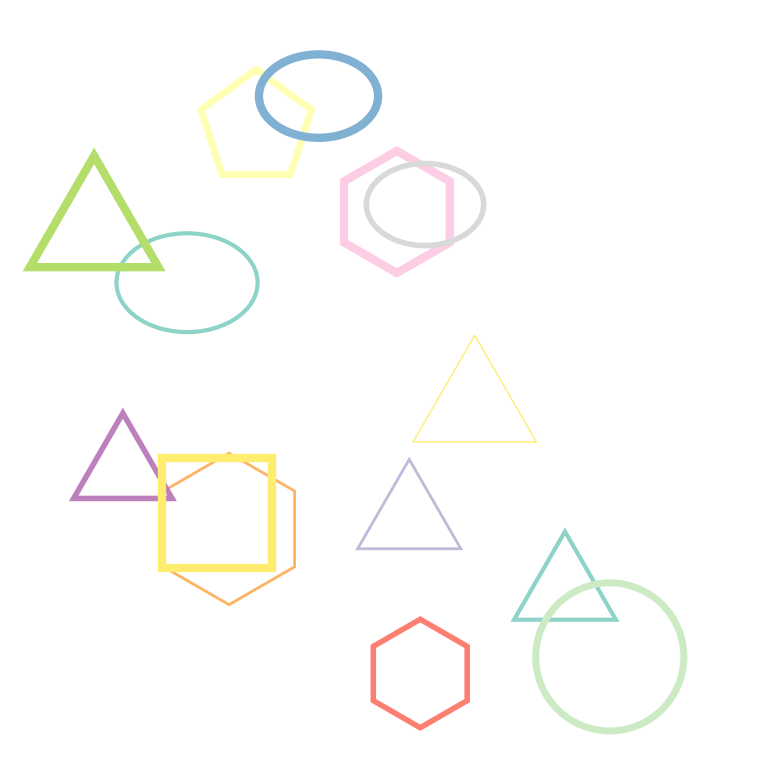[{"shape": "oval", "thickness": 1.5, "radius": 0.46, "center": [0.243, 0.633]}, {"shape": "triangle", "thickness": 1.5, "radius": 0.38, "center": [0.734, 0.233]}, {"shape": "pentagon", "thickness": 2.5, "radius": 0.38, "center": [0.333, 0.834]}, {"shape": "triangle", "thickness": 1, "radius": 0.39, "center": [0.531, 0.326]}, {"shape": "hexagon", "thickness": 2, "radius": 0.35, "center": [0.546, 0.125]}, {"shape": "oval", "thickness": 3, "radius": 0.39, "center": [0.414, 0.875]}, {"shape": "hexagon", "thickness": 1, "radius": 0.49, "center": [0.297, 0.313]}, {"shape": "triangle", "thickness": 3, "radius": 0.48, "center": [0.122, 0.701]}, {"shape": "hexagon", "thickness": 3, "radius": 0.4, "center": [0.515, 0.725]}, {"shape": "oval", "thickness": 2, "radius": 0.38, "center": [0.552, 0.734]}, {"shape": "triangle", "thickness": 2, "radius": 0.37, "center": [0.16, 0.39]}, {"shape": "circle", "thickness": 2.5, "radius": 0.48, "center": [0.792, 0.147]}, {"shape": "square", "thickness": 3, "radius": 0.36, "center": [0.282, 0.334]}, {"shape": "triangle", "thickness": 0.5, "radius": 0.46, "center": [0.617, 0.472]}]